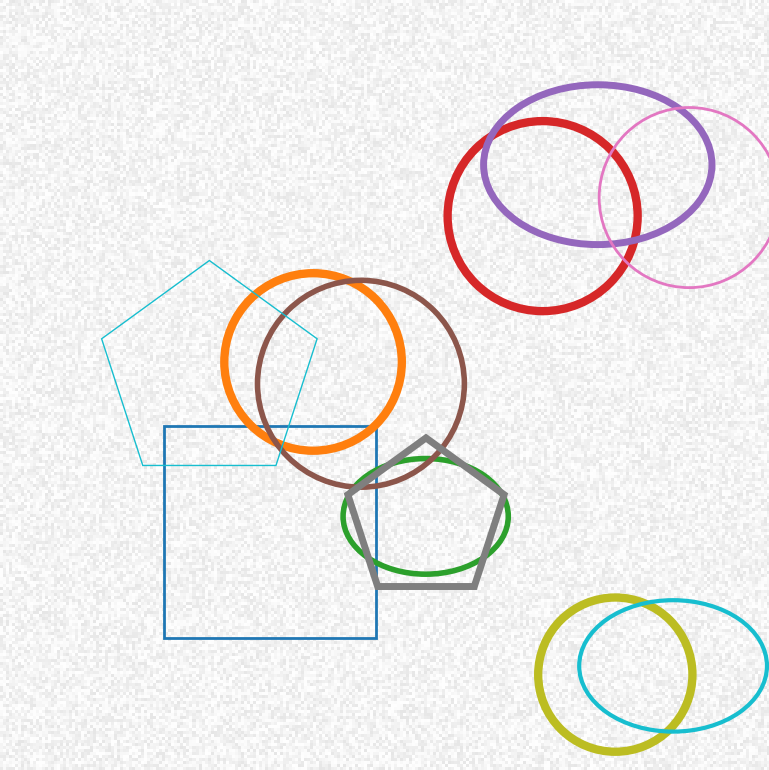[{"shape": "square", "thickness": 1, "radius": 0.69, "center": [0.351, 0.309]}, {"shape": "circle", "thickness": 3, "radius": 0.58, "center": [0.407, 0.53]}, {"shape": "oval", "thickness": 2, "radius": 0.54, "center": [0.553, 0.329]}, {"shape": "circle", "thickness": 3, "radius": 0.62, "center": [0.705, 0.719]}, {"shape": "oval", "thickness": 2.5, "radius": 0.74, "center": [0.776, 0.786]}, {"shape": "circle", "thickness": 2, "radius": 0.67, "center": [0.469, 0.502]}, {"shape": "circle", "thickness": 1, "radius": 0.58, "center": [0.895, 0.743]}, {"shape": "pentagon", "thickness": 2.5, "radius": 0.53, "center": [0.553, 0.325]}, {"shape": "circle", "thickness": 3, "radius": 0.5, "center": [0.799, 0.124]}, {"shape": "oval", "thickness": 1.5, "radius": 0.61, "center": [0.874, 0.135]}, {"shape": "pentagon", "thickness": 0.5, "radius": 0.74, "center": [0.272, 0.515]}]